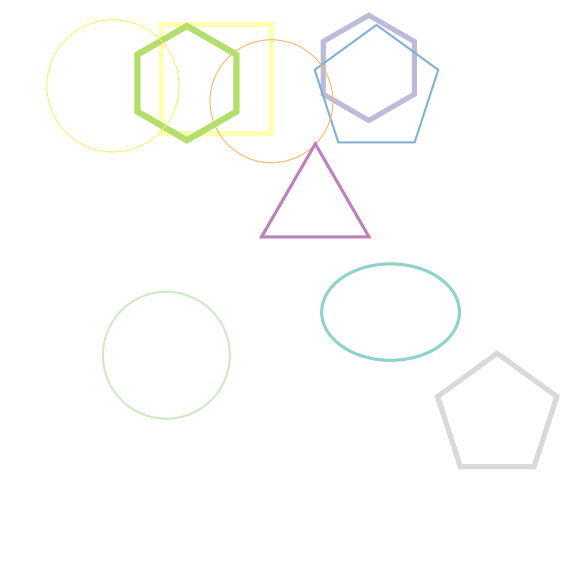[{"shape": "oval", "thickness": 1.5, "radius": 0.6, "center": [0.676, 0.459]}, {"shape": "square", "thickness": 2.5, "radius": 0.48, "center": [0.374, 0.863]}, {"shape": "hexagon", "thickness": 2.5, "radius": 0.46, "center": [0.639, 0.882]}, {"shape": "pentagon", "thickness": 1, "radius": 0.56, "center": [0.652, 0.844]}, {"shape": "circle", "thickness": 0.5, "radius": 0.53, "center": [0.47, 0.824]}, {"shape": "hexagon", "thickness": 3, "radius": 0.49, "center": [0.324, 0.855]}, {"shape": "pentagon", "thickness": 2.5, "radius": 0.54, "center": [0.861, 0.279]}, {"shape": "triangle", "thickness": 1.5, "radius": 0.54, "center": [0.546, 0.643]}, {"shape": "circle", "thickness": 1, "radius": 0.55, "center": [0.288, 0.384]}, {"shape": "circle", "thickness": 0.5, "radius": 0.57, "center": [0.196, 0.85]}]